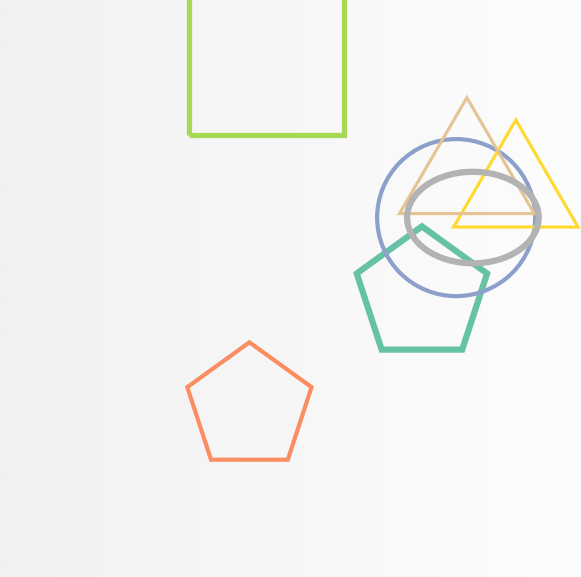[{"shape": "pentagon", "thickness": 3, "radius": 0.59, "center": [0.726, 0.489]}, {"shape": "pentagon", "thickness": 2, "radius": 0.56, "center": [0.429, 0.294]}, {"shape": "circle", "thickness": 2, "radius": 0.68, "center": [0.785, 0.622]}, {"shape": "square", "thickness": 2.5, "radius": 0.67, "center": [0.458, 0.9]}, {"shape": "triangle", "thickness": 1.5, "radius": 0.62, "center": [0.887, 0.668]}, {"shape": "triangle", "thickness": 1.5, "radius": 0.67, "center": [0.803, 0.696]}, {"shape": "oval", "thickness": 3, "radius": 0.57, "center": [0.814, 0.622]}]